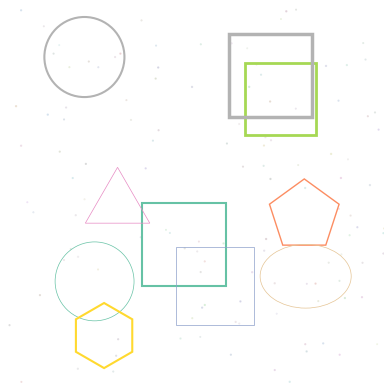[{"shape": "square", "thickness": 1.5, "radius": 0.54, "center": [0.478, 0.365]}, {"shape": "circle", "thickness": 0.5, "radius": 0.51, "center": [0.246, 0.269]}, {"shape": "pentagon", "thickness": 1, "radius": 0.48, "center": [0.79, 0.44]}, {"shape": "square", "thickness": 0.5, "radius": 0.51, "center": [0.559, 0.257]}, {"shape": "triangle", "thickness": 0.5, "radius": 0.48, "center": [0.305, 0.469]}, {"shape": "square", "thickness": 2, "radius": 0.46, "center": [0.728, 0.743]}, {"shape": "hexagon", "thickness": 1.5, "radius": 0.42, "center": [0.27, 0.128]}, {"shape": "oval", "thickness": 0.5, "radius": 0.59, "center": [0.794, 0.283]}, {"shape": "circle", "thickness": 1.5, "radius": 0.52, "center": [0.219, 0.852]}, {"shape": "square", "thickness": 2.5, "radius": 0.54, "center": [0.702, 0.804]}]